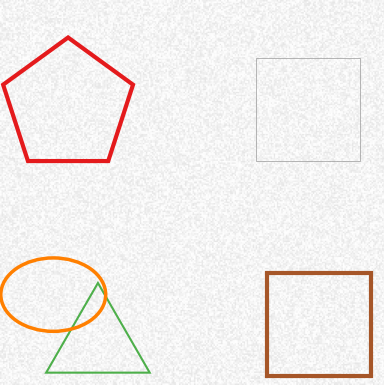[{"shape": "pentagon", "thickness": 3, "radius": 0.89, "center": [0.177, 0.725]}, {"shape": "triangle", "thickness": 1.5, "radius": 0.78, "center": [0.254, 0.11]}, {"shape": "oval", "thickness": 2.5, "radius": 0.68, "center": [0.138, 0.235]}, {"shape": "square", "thickness": 3, "radius": 0.67, "center": [0.828, 0.157]}, {"shape": "square", "thickness": 0.5, "radius": 0.67, "center": [0.799, 0.715]}]